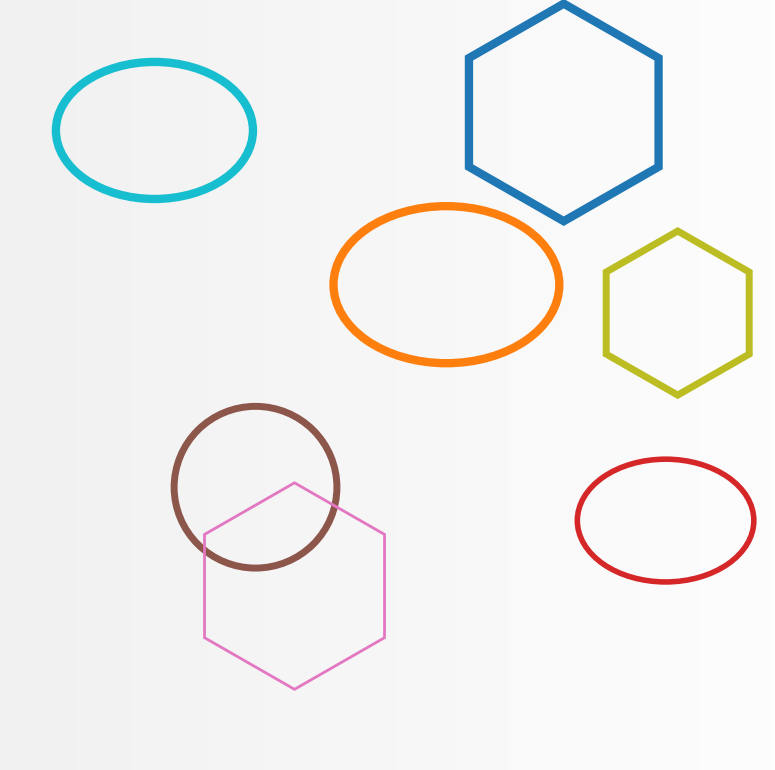[{"shape": "hexagon", "thickness": 3, "radius": 0.71, "center": [0.727, 0.854]}, {"shape": "oval", "thickness": 3, "radius": 0.73, "center": [0.576, 0.63]}, {"shape": "oval", "thickness": 2, "radius": 0.57, "center": [0.859, 0.324]}, {"shape": "circle", "thickness": 2.5, "radius": 0.53, "center": [0.33, 0.367]}, {"shape": "hexagon", "thickness": 1, "radius": 0.67, "center": [0.38, 0.239]}, {"shape": "hexagon", "thickness": 2.5, "radius": 0.53, "center": [0.874, 0.593]}, {"shape": "oval", "thickness": 3, "radius": 0.64, "center": [0.199, 0.831]}]